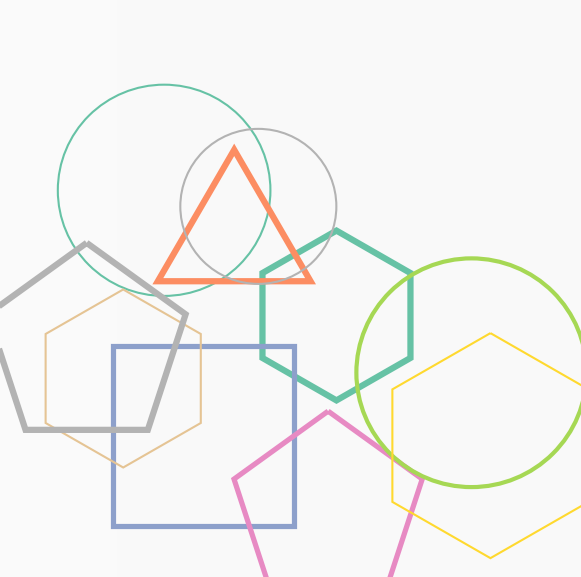[{"shape": "hexagon", "thickness": 3, "radius": 0.74, "center": [0.579, 0.453]}, {"shape": "circle", "thickness": 1, "radius": 0.91, "center": [0.282, 0.67]}, {"shape": "triangle", "thickness": 3, "radius": 0.76, "center": [0.403, 0.588]}, {"shape": "square", "thickness": 2.5, "radius": 0.78, "center": [0.35, 0.244]}, {"shape": "pentagon", "thickness": 2.5, "radius": 0.85, "center": [0.565, 0.117]}, {"shape": "circle", "thickness": 2, "radius": 0.99, "center": [0.811, 0.354]}, {"shape": "hexagon", "thickness": 1, "radius": 0.97, "center": [0.844, 0.227]}, {"shape": "hexagon", "thickness": 1, "radius": 0.77, "center": [0.212, 0.344]}, {"shape": "pentagon", "thickness": 3, "radius": 0.89, "center": [0.149, 0.4]}, {"shape": "circle", "thickness": 1, "radius": 0.67, "center": [0.444, 0.642]}]